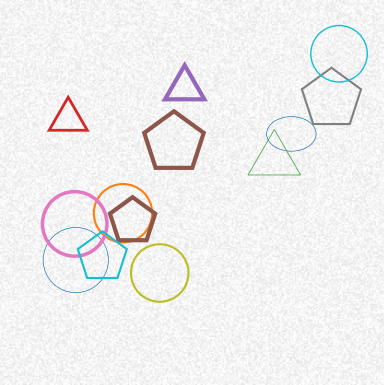[{"shape": "circle", "thickness": 0.5, "radius": 0.42, "center": [0.197, 0.325]}, {"shape": "oval", "thickness": 0.5, "radius": 0.32, "center": [0.757, 0.652]}, {"shape": "circle", "thickness": 1.5, "radius": 0.38, "center": [0.32, 0.446]}, {"shape": "triangle", "thickness": 0.5, "radius": 0.39, "center": [0.713, 0.585]}, {"shape": "triangle", "thickness": 2, "radius": 0.29, "center": [0.177, 0.69]}, {"shape": "triangle", "thickness": 3, "radius": 0.29, "center": [0.48, 0.772]}, {"shape": "pentagon", "thickness": 3, "radius": 0.41, "center": [0.452, 0.63]}, {"shape": "pentagon", "thickness": 3, "radius": 0.31, "center": [0.344, 0.426]}, {"shape": "circle", "thickness": 2.5, "radius": 0.42, "center": [0.194, 0.418]}, {"shape": "pentagon", "thickness": 1.5, "radius": 0.4, "center": [0.861, 0.743]}, {"shape": "circle", "thickness": 1.5, "radius": 0.37, "center": [0.415, 0.291]}, {"shape": "circle", "thickness": 1, "radius": 0.37, "center": [0.881, 0.86]}, {"shape": "pentagon", "thickness": 1.5, "radius": 0.33, "center": [0.266, 0.332]}]